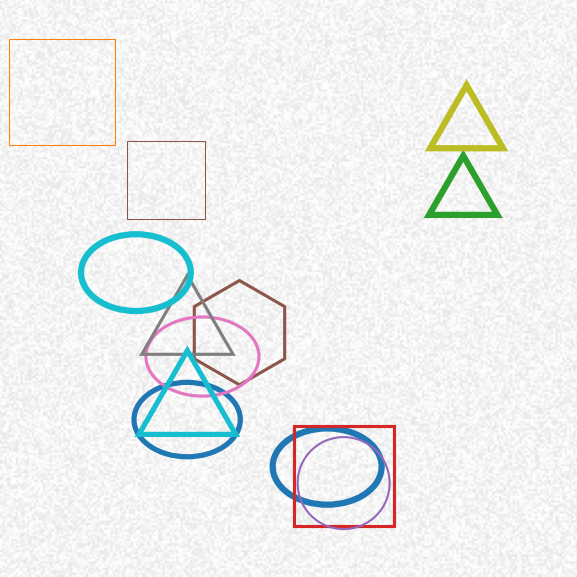[{"shape": "oval", "thickness": 3, "radius": 0.47, "center": [0.567, 0.191]}, {"shape": "oval", "thickness": 2.5, "radius": 0.46, "center": [0.324, 0.273]}, {"shape": "square", "thickness": 0.5, "radius": 0.46, "center": [0.107, 0.84]}, {"shape": "triangle", "thickness": 3, "radius": 0.34, "center": [0.802, 0.661]}, {"shape": "square", "thickness": 1.5, "radius": 0.43, "center": [0.595, 0.175]}, {"shape": "circle", "thickness": 1, "radius": 0.4, "center": [0.595, 0.163]}, {"shape": "square", "thickness": 0.5, "radius": 0.34, "center": [0.287, 0.687]}, {"shape": "hexagon", "thickness": 1.5, "radius": 0.45, "center": [0.415, 0.423]}, {"shape": "oval", "thickness": 1.5, "radius": 0.49, "center": [0.351, 0.382]}, {"shape": "triangle", "thickness": 1.5, "radius": 0.46, "center": [0.324, 0.431]}, {"shape": "triangle", "thickness": 3, "radius": 0.36, "center": [0.808, 0.779]}, {"shape": "oval", "thickness": 3, "radius": 0.48, "center": [0.235, 0.527]}, {"shape": "triangle", "thickness": 2.5, "radius": 0.48, "center": [0.324, 0.295]}]